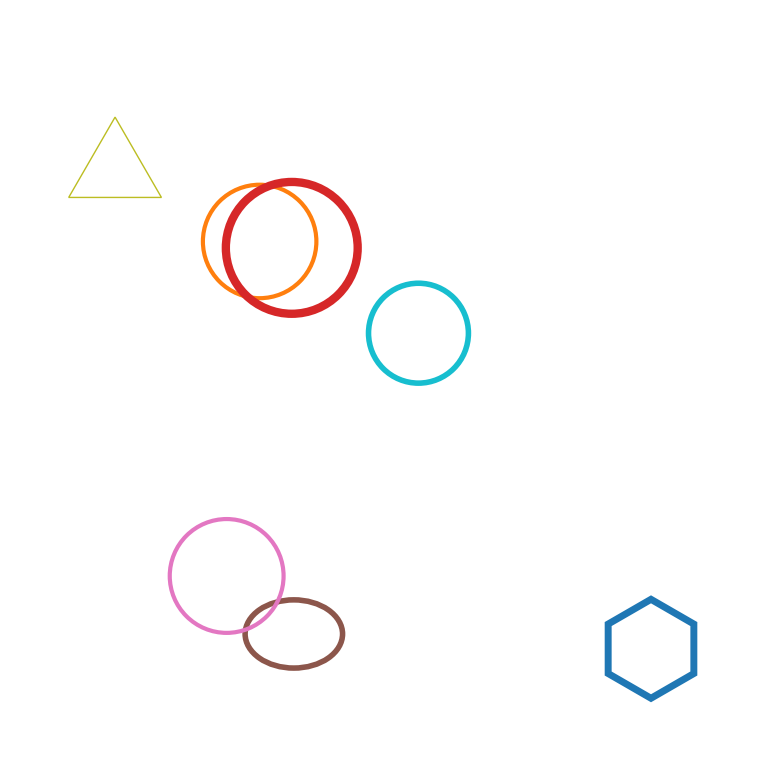[{"shape": "hexagon", "thickness": 2.5, "radius": 0.32, "center": [0.845, 0.157]}, {"shape": "circle", "thickness": 1.5, "radius": 0.37, "center": [0.337, 0.686]}, {"shape": "circle", "thickness": 3, "radius": 0.43, "center": [0.379, 0.678]}, {"shape": "oval", "thickness": 2, "radius": 0.32, "center": [0.382, 0.177]}, {"shape": "circle", "thickness": 1.5, "radius": 0.37, "center": [0.294, 0.252]}, {"shape": "triangle", "thickness": 0.5, "radius": 0.35, "center": [0.149, 0.778]}, {"shape": "circle", "thickness": 2, "radius": 0.32, "center": [0.543, 0.567]}]